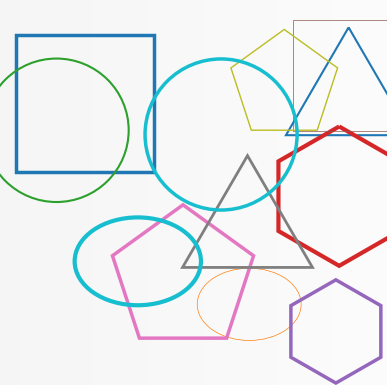[{"shape": "square", "thickness": 2.5, "radius": 0.89, "center": [0.219, 0.732]}, {"shape": "triangle", "thickness": 1.5, "radius": 0.93, "center": [0.9, 0.742]}, {"shape": "oval", "thickness": 0.5, "radius": 0.67, "center": [0.643, 0.21]}, {"shape": "circle", "thickness": 1.5, "radius": 0.93, "center": [0.146, 0.662]}, {"shape": "hexagon", "thickness": 3, "radius": 0.9, "center": [0.875, 0.49]}, {"shape": "hexagon", "thickness": 2.5, "radius": 0.67, "center": [0.867, 0.139]}, {"shape": "square", "thickness": 0.5, "radius": 0.72, "center": [0.899, 0.804]}, {"shape": "pentagon", "thickness": 2.5, "radius": 0.96, "center": [0.472, 0.277]}, {"shape": "triangle", "thickness": 2, "radius": 0.97, "center": [0.639, 0.402]}, {"shape": "pentagon", "thickness": 1, "radius": 0.72, "center": [0.734, 0.779]}, {"shape": "oval", "thickness": 3, "radius": 0.81, "center": [0.356, 0.321]}, {"shape": "circle", "thickness": 2.5, "radius": 0.98, "center": [0.571, 0.651]}]